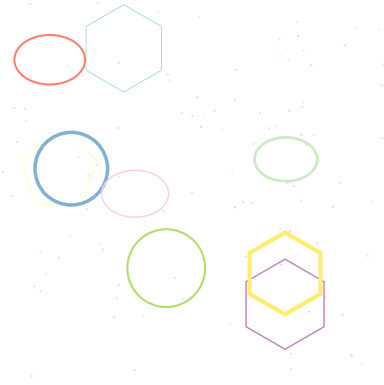[{"shape": "hexagon", "thickness": 0.5, "radius": 0.57, "center": [0.322, 0.874]}, {"shape": "pentagon", "thickness": 0.5, "radius": 0.52, "center": [0.153, 0.553]}, {"shape": "oval", "thickness": 1.5, "radius": 0.46, "center": [0.129, 0.845]}, {"shape": "circle", "thickness": 2.5, "radius": 0.47, "center": [0.185, 0.562]}, {"shape": "circle", "thickness": 1.5, "radius": 0.51, "center": [0.432, 0.303]}, {"shape": "oval", "thickness": 1, "radius": 0.44, "center": [0.351, 0.497]}, {"shape": "hexagon", "thickness": 1, "radius": 0.58, "center": [0.74, 0.21]}, {"shape": "oval", "thickness": 2, "radius": 0.41, "center": [0.743, 0.586]}, {"shape": "hexagon", "thickness": 3, "radius": 0.53, "center": [0.74, 0.29]}]